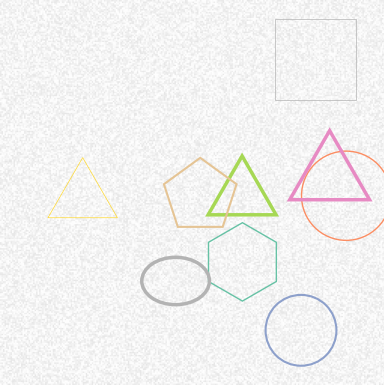[{"shape": "hexagon", "thickness": 1, "radius": 0.51, "center": [0.63, 0.32]}, {"shape": "circle", "thickness": 1, "radius": 0.58, "center": [0.899, 0.492]}, {"shape": "circle", "thickness": 1.5, "radius": 0.46, "center": [0.782, 0.142]}, {"shape": "triangle", "thickness": 2.5, "radius": 0.6, "center": [0.856, 0.541]}, {"shape": "triangle", "thickness": 2.5, "radius": 0.51, "center": [0.629, 0.493]}, {"shape": "triangle", "thickness": 0.5, "radius": 0.52, "center": [0.215, 0.487]}, {"shape": "pentagon", "thickness": 1.5, "radius": 0.5, "center": [0.52, 0.491]}, {"shape": "square", "thickness": 0.5, "radius": 0.53, "center": [0.821, 0.844]}, {"shape": "oval", "thickness": 2.5, "radius": 0.44, "center": [0.456, 0.27]}]